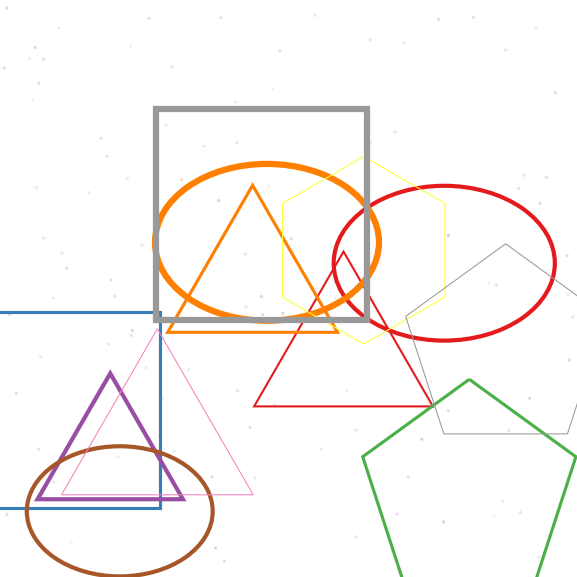[{"shape": "triangle", "thickness": 1, "radius": 0.89, "center": [0.595, 0.385]}, {"shape": "oval", "thickness": 2, "radius": 0.96, "center": [0.769, 0.543]}, {"shape": "square", "thickness": 1.5, "radius": 0.85, "center": [0.108, 0.289]}, {"shape": "pentagon", "thickness": 1.5, "radius": 0.97, "center": [0.813, 0.148]}, {"shape": "triangle", "thickness": 2, "radius": 0.73, "center": [0.191, 0.207]}, {"shape": "triangle", "thickness": 1.5, "radius": 0.85, "center": [0.437, 0.509]}, {"shape": "oval", "thickness": 3, "radius": 0.97, "center": [0.462, 0.58]}, {"shape": "hexagon", "thickness": 0.5, "radius": 0.81, "center": [0.63, 0.566]}, {"shape": "oval", "thickness": 2, "radius": 0.8, "center": [0.207, 0.114]}, {"shape": "triangle", "thickness": 0.5, "radius": 0.96, "center": [0.272, 0.238]}, {"shape": "square", "thickness": 3, "radius": 0.91, "center": [0.453, 0.628]}, {"shape": "pentagon", "thickness": 0.5, "radius": 0.91, "center": [0.876, 0.395]}]